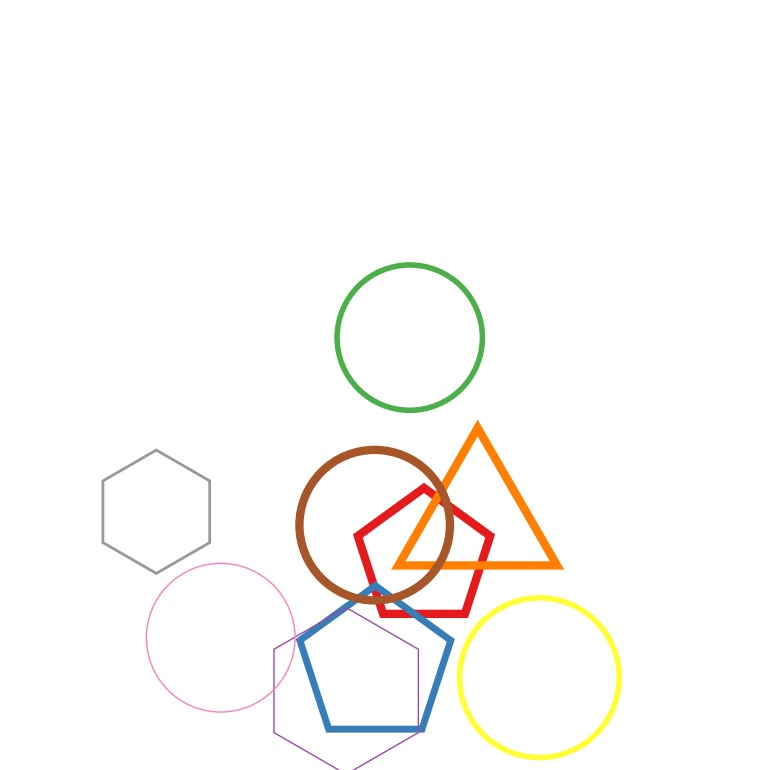[{"shape": "pentagon", "thickness": 3, "radius": 0.45, "center": [0.551, 0.276]}, {"shape": "pentagon", "thickness": 2.5, "radius": 0.52, "center": [0.487, 0.136]}, {"shape": "circle", "thickness": 2, "radius": 0.47, "center": [0.532, 0.562]}, {"shape": "hexagon", "thickness": 0.5, "radius": 0.54, "center": [0.45, 0.103]}, {"shape": "triangle", "thickness": 3, "radius": 0.6, "center": [0.62, 0.325]}, {"shape": "circle", "thickness": 2, "radius": 0.52, "center": [0.701, 0.12]}, {"shape": "circle", "thickness": 3, "radius": 0.49, "center": [0.487, 0.318]}, {"shape": "circle", "thickness": 0.5, "radius": 0.48, "center": [0.287, 0.172]}, {"shape": "hexagon", "thickness": 1, "radius": 0.4, "center": [0.203, 0.335]}]